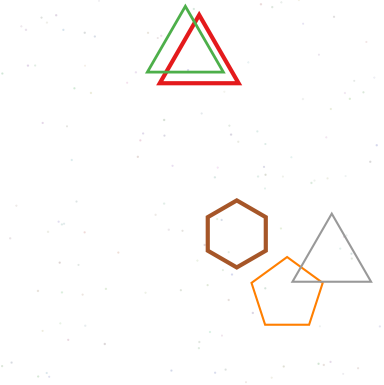[{"shape": "triangle", "thickness": 3, "radius": 0.59, "center": [0.517, 0.843]}, {"shape": "triangle", "thickness": 2, "radius": 0.57, "center": [0.481, 0.87]}, {"shape": "pentagon", "thickness": 1.5, "radius": 0.49, "center": [0.746, 0.235]}, {"shape": "hexagon", "thickness": 3, "radius": 0.44, "center": [0.615, 0.392]}, {"shape": "triangle", "thickness": 1.5, "radius": 0.59, "center": [0.862, 0.327]}]